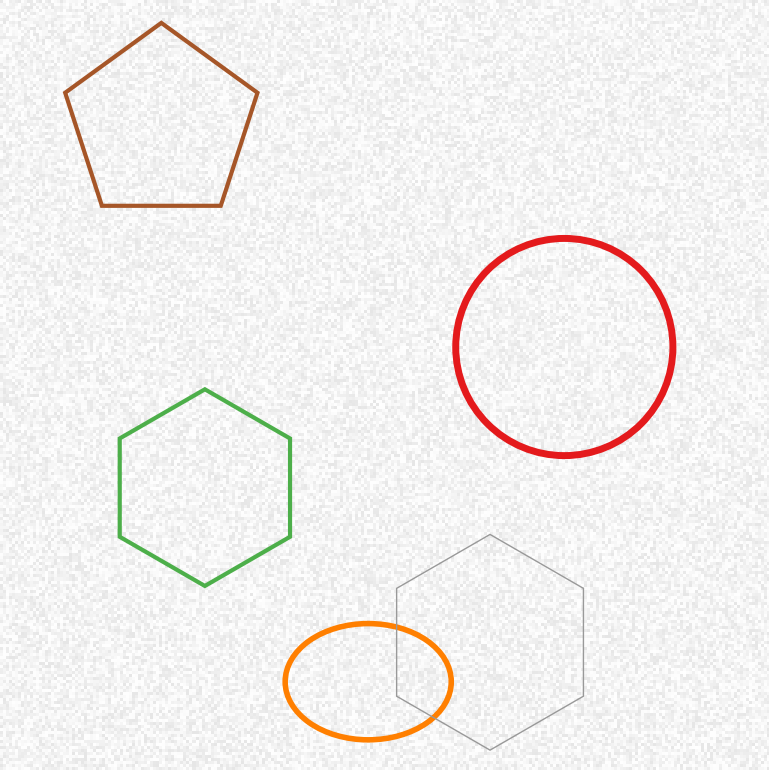[{"shape": "circle", "thickness": 2.5, "radius": 0.71, "center": [0.733, 0.549]}, {"shape": "hexagon", "thickness": 1.5, "radius": 0.64, "center": [0.266, 0.367]}, {"shape": "oval", "thickness": 2, "radius": 0.54, "center": [0.478, 0.115]}, {"shape": "pentagon", "thickness": 1.5, "radius": 0.66, "center": [0.21, 0.839]}, {"shape": "hexagon", "thickness": 0.5, "radius": 0.7, "center": [0.636, 0.166]}]